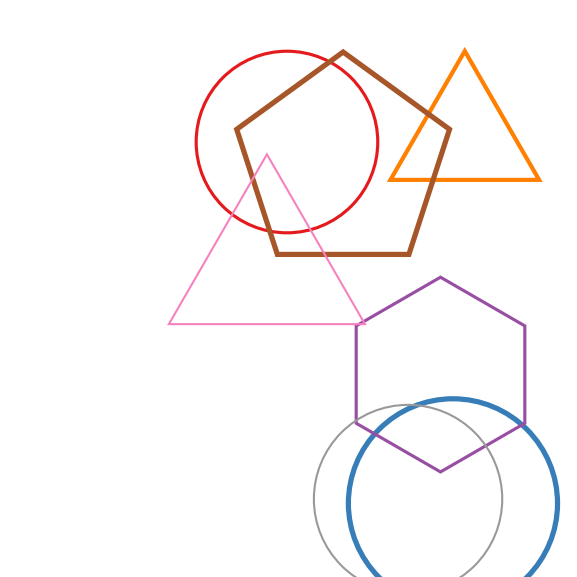[{"shape": "circle", "thickness": 1.5, "radius": 0.79, "center": [0.497, 0.753]}, {"shape": "circle", "thickness": 2.5, "radius": 0.91, "center": [0.784, 0.128]}, {"shape": "hexagon", "thickness": 1.5, "radius": 0.84, "center": [0.763, 0.351]}, {"shape": "triangle", "thickness": 2, "radius": 0.74, "center": [0.805, 0.762]}, {"shape": "pentagon", "thickness": 2.5, "radius": 0.97, "center": [0.594, 0.715]}, {"shape": "triangle", "thickness": 1, "radius": 0.98, "center": [0.462, 0.536]}, {"shape": "circle", "thickness": 1, "radius": 0.82, "center": [0.707, 0.135]}]